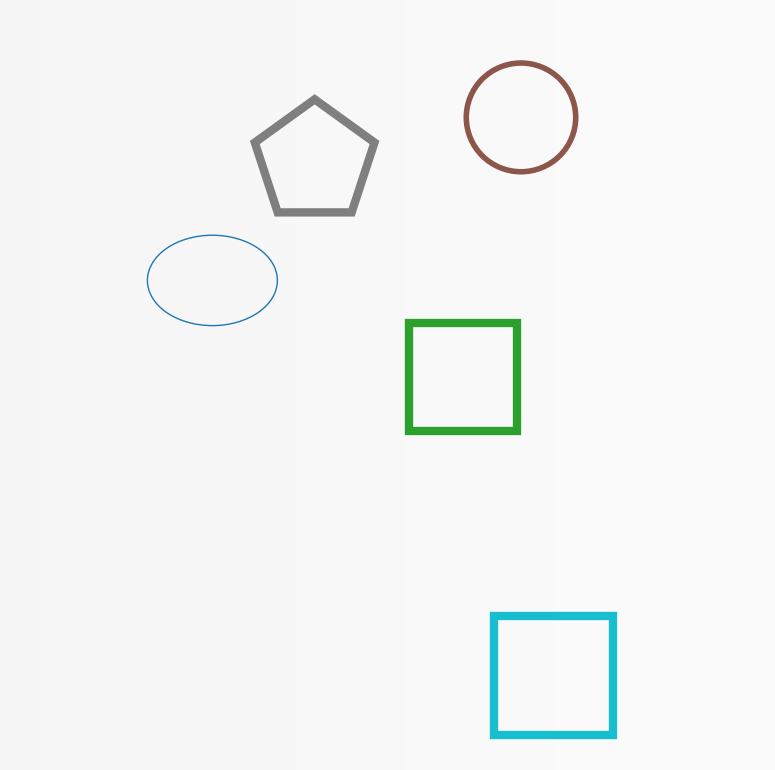[{"shape": "oval", "thickness": 0.5, "radius": 0.42, "center": [0.274, 0.636]}, {"shape": "square", "thickness": 3, "radius": 0.35, "center": [0.598, 0.511]}, {"shape": "circle", "thickness": 2, "radius": 0.35, "center": [0.672, 0.848]}, {"shape": "pentagon", "thickness": 3, "radius": 0.41, "center": [0.406, 0.79]}, {"shape": "square", "thickness": 3, "radius": 0.38, "center": [0.714, 0.123]}]